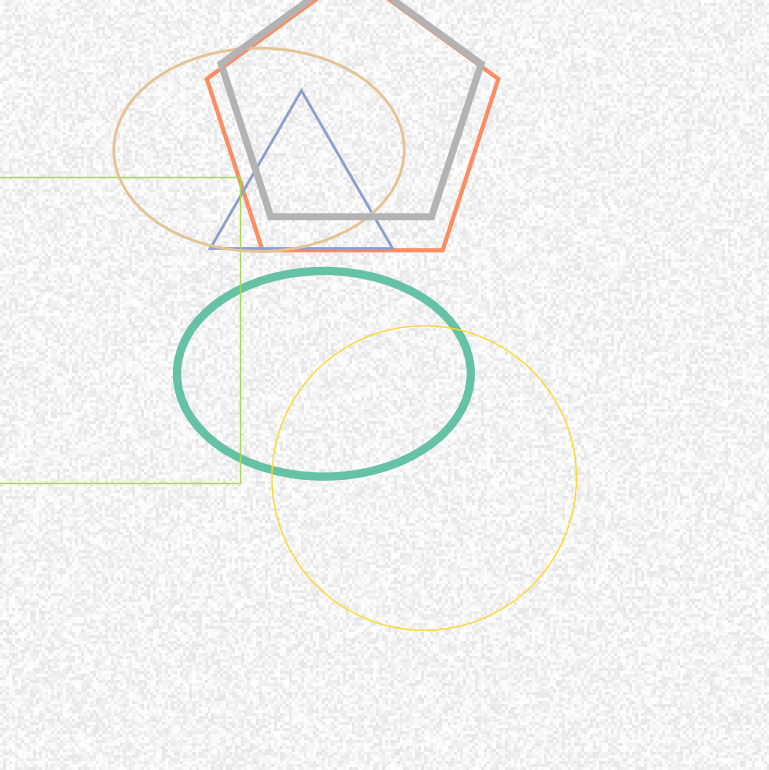[{"shape": "oval", "thickness": 3, "radius": 0.95, "center": [0.421, 0.515]}, {"shape": "pentagon", "thickness": 1.5, "radius": 1.0, "center": [0.458, 0.836]}, {"shape": "triangle", "thickness": 1, "radius": 0.68, "center": [0.391, 0.746]}, {"shape": "square", "thickness": 0.5, "radius": 1.0, "center": [0.112, 0.571]}, {"shape": "circle", "thickness": 0.5, "radius": 0.99, "center": [0.551, 0.379]}, {"shape": "oval", "thickness": 1, "radius": 0.94, "center": [0.336, 0.805]}, {"shape": "pentagon", "thickness": 2.5, "radius": 0.89, "center": [0.456, 0.862]}]